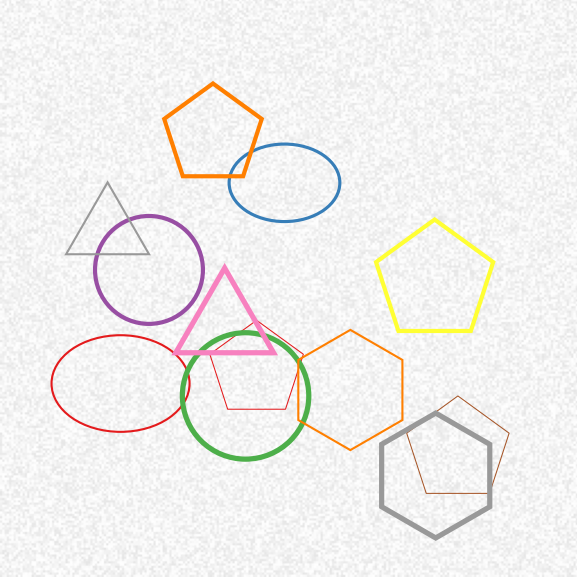[{"shape": "pentagon", "thickness": 0.5, "radius": 0.43, "center": [0.444, 0.359]}, {"shape": "oval", "thickness": 1, "radius": 0.6, "center": [0.209, 0.335]}, {"shape": "oval", "thickness": 1.5, "radius": 0.48, "center": [0.493, 0.683]}, {"shape": "circle", "thickness": 2.5, "radius": 0.55, "center": [0.425, 0.314]}, {"shape": "circle", "thickness": 2, "radius": 0.47, "center": [0.258, 0.532]}, {"shape": "pentagon", "thickness": 2, "radius": 0.44, "center": [0.369, 0.766]}, {"shape": "hexagon", "thickness": 1, "radius": 0.52, "center": [0.607, 0.324]}, {"shape": "pentagon", "thickness": 2, "radius": 0.53, "center": [0.753, 0.512]}, {"shape": "pentagon", "thickness": 0.5, "radius": 0.47, "center": [0.793, 0.22]}, {"shape": "triangle", "thickness": 2.5, "radius": 0.49, "center": [0.389, 0.437]}, {"shape": "triangle", "thickness": 1, "radius": 0.41, "center": [0.186, 0.6]}, {"shape": "hexagon", "thickness": 2.5, "radius": 0.54, "center": [0.754, 0.176]}]